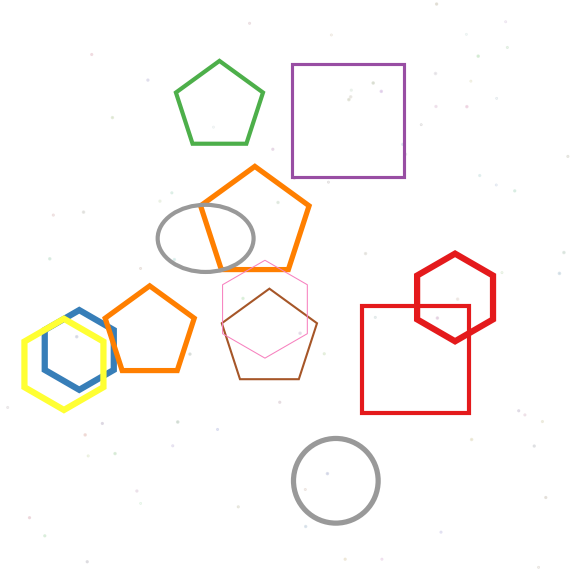[{"shape": "square", "thickness": 2, "radius": 0.46, "center": [0.719, 0.376]}, {"shape": "hexagon", "thickness": 3, "radius": 0.38, "center": [0.788, 0.484]}, {"shape": "hexagon", "thickness": 3, "radius": 0.35, "center": [0.137, 0.393]}, {"shape": "pentagon", "thickness": 2, "radius": 0.4, "center": [0.38, 0.814]}, {"shape": "square", "thickness": 1.5, "radius": 0.49, "center": [0.603, 0.79]}, {"shape": "pentagon", "thickness": 2.5, "radius": 0.41, "center": [0.259, 0.423]}, {"shape": "pentagon", "thickness": 2.5, "radius": 0.49, "center": [0.441, 0.612]}, {"shape": "hexagon", "thickness": 3, "radius": 0.39, "center": [0.111, 0.368]}, {"shape": "pentagon", "thickness": 1, "radius": 0.43, "center": [0.467, 0.413]}, {"shape": "hexagon", "thickness": 0.5, "radius": 0.42, "center": [0.459, 0.464]}, {"shape": "oval", "thickness": 2, "radius": 0.42, "center": [0.356, 0.586]}, {"shape": "circle", "thickness": 2.5, "radius": 0.37, "center": [0.582, 0.167]}]